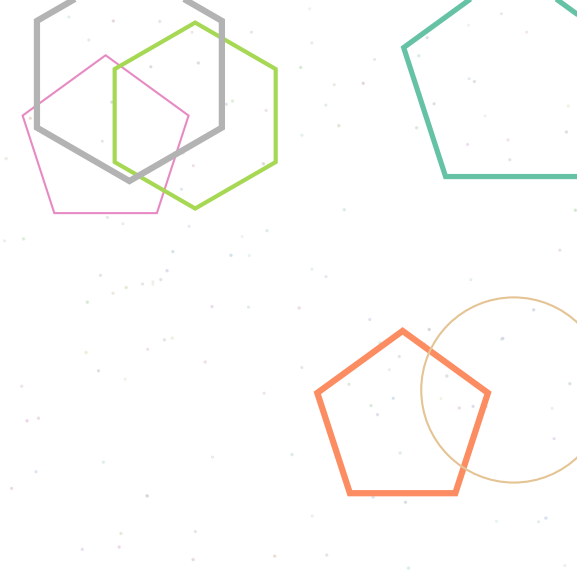[{"shape": "pentagon", "thickness": 2.5, "radius": 1.0, "center": [0.889, 0.855]}, {"shape": "pentagon", "thickness": 3, "radius": 0.78, "center": [0.697, 0.271]}, {"shape": "pentagon", "thickness": 1, "radius": 0.76, "center": [0.183, 0.752]}, {"shape": "hexagon", "thickness": 2, "radius": 0.8, "center": [0.338, 0.799]}, {"shape": "circle", "thickness": 1, "radius": 0.8, "center": [0.89, 0.324]}, {"shape": "hexagon", "thickness": 3, "radius": 0.92, "center": [0.224, 0.871]}]